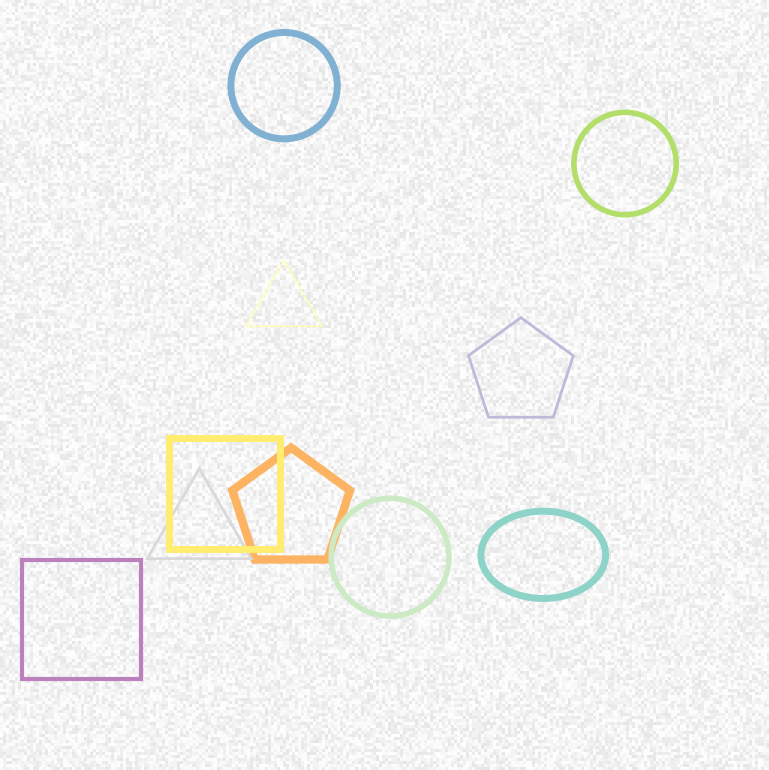[{"shape": "oval", "thickness": 2.5, "radius": 0.4, "center": [0.706, 0.279]}, {"shape": "triangle", "thickness": 0.5, "radius": 0.29, "center": [0.369, 0.605]}, {"shape": "pentagon", "thickness": 1, "radius": 0.36, "center": [0.676, 0.516]}, {"shape": "circle", "thickness": 2.5, "radius": 0.35, "center": [0.369, 0.889]}, {"shape": "pentagon", "thickness": 3, "radius": 0.4, "center": [0.378, 0.338]}, {"shape": "circle", "thickness": 2, "radius": 0.33, "center": [0.812, 0.788]}, {"shape": "triangle", "thickness": 1, "radius": 0.39, "center": [0.259, 0.314]}, {"shape": "square", "thickness": 1.5, "radius": 0.39, "center": [0.106, 0.195]}, {"shape": "circle", "thickness": 2, "radius": 0.38, "center": [0.507, 0.277]}, {"shape": "square", "thickness": 2.5, "radius": 0.36, "center": [0.291, 0.359]}]